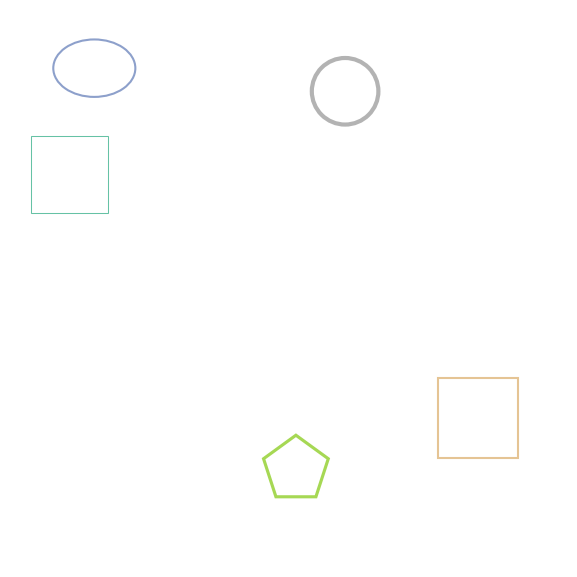[{"shape": "square", "thickness": 0.5, "radius": 0.33, "center": [0.121, 0.697]}, {"shape": "oval", "thickness": 1, "radius": 0.36, "center": [0.163, 0.881]}, {"shape": "pentagon", "thickness": 1.5, "radius": 0.29, "center": [0.512, 0.187]}, {"shape": "square", "thickness": 1, "radius": 0.34, "center": [0.828, 0.275]}, {"shape": "circle", "thickness": 2, "radius": 0.29, "center": [0.598, 0.841]}]